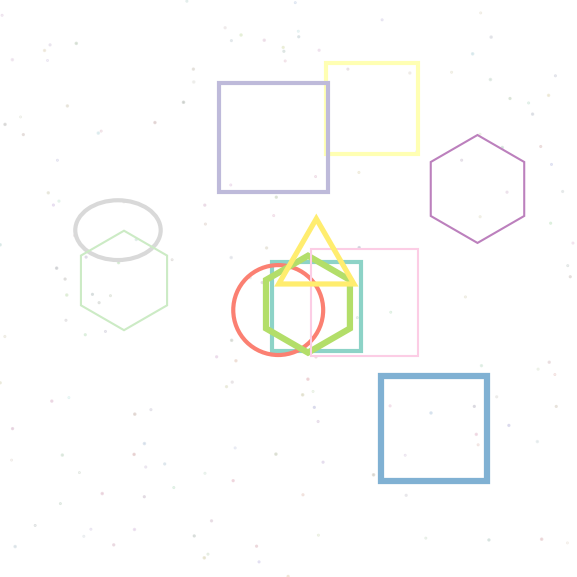[{"shape": "square", "thickness": 2, "radius": 0.38, "center": [0.548, 0.468]}, {"shape": "square", "thickness": 2, "radius": 0.4, "center": [0.644, 0.811]}, {"shape": "square", "thickness": 2, "radius": 0.47, "center": [0.473, 0.76]}, {"shape": "circle", "thickness": 2, "radius": 0.39, "center": [0.482, 0.462]}, {"shape": "square", "thickness": 3, "radius": 0.46, "center": [0.752, 0.258]}, {"shape": "hexagon", "thickness": 3, "radius": 0.42, "center": [0.533, 0.472]}, {"shape": "square", "thickness": 1, "radius": 0.47, "center": [0.631, 0.475]}, {"shape": "oval", "thickness": 2, "radius": 0.37, "center": [0.204, 0.601]}, {"shape": "hexagon", "thickness": 1, "radius": 0.47, "center": [0.827, 0.672]}, {"shape": "hexagon", "thickness": 1, "radius": 0.43, "center": [0.215, 0.514]}, {"shape": "triangle", "thickness": 2.5, "radius": 0.38, "center": [0.548, 0.545]}]